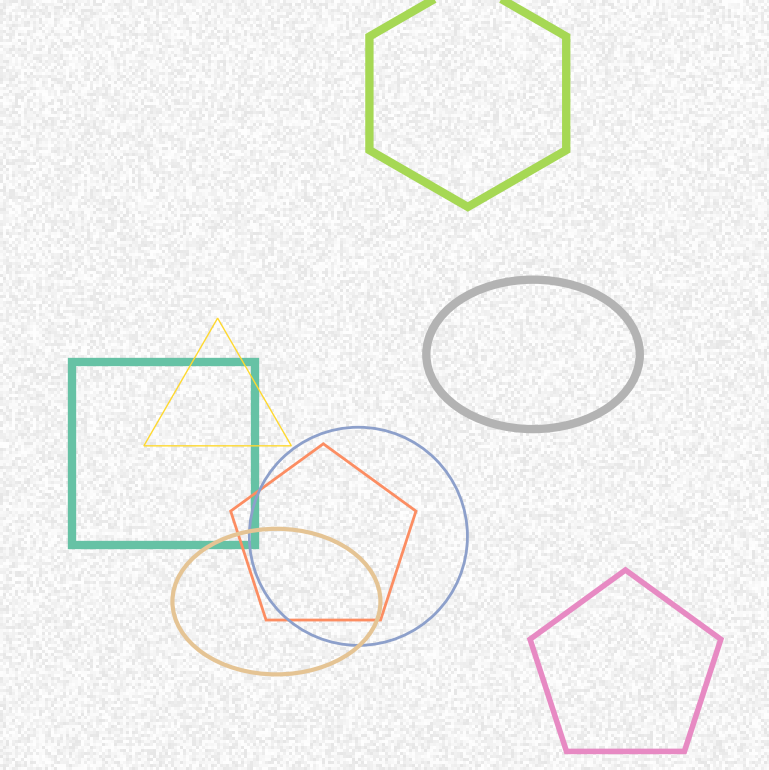[{"shape": "square", "thickness": 3, "radius": 0.59, "center": [0.212, 0.411]}, {"shape": "pentagon", "thickness": 1, "radius": 0.63, "center": [0.42, 0.297]}, {"shape": "circle", "thickness": 1, "radius": 0.71, "center": [0.465, 0.303]}, {"shape": "pentagon", "thickness": 2, "radius": 0.65, "center": [0.812, 0.13]}, {"shape": "hexagon", "thickness": 3, "radius": 0.74, "center": [0.608, 0.879]}, {"shape": "triangle", "thickness": 0.5, "radius": 0.55, "center": [0.283, 0.476]}, {"shape": "oval", "thickness": 1.5, "radius": 0.68, "center": [0.359, 0.219]}, {"shape": "oval", "thickness": 3, "radius": 0.69, "center": [0.692, 0.54]}]